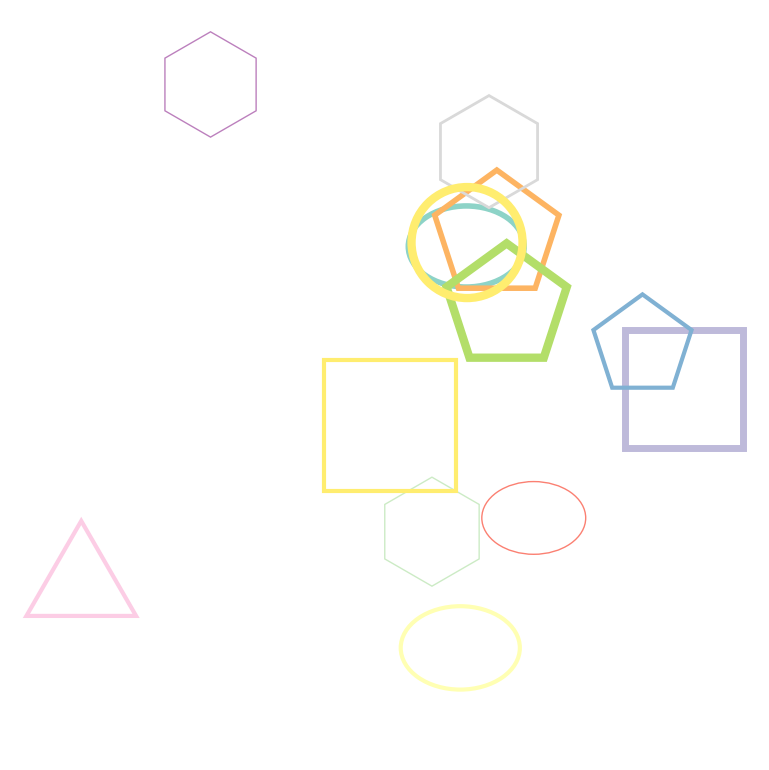[{"shape": "oval", "thickness": 2, "radius": 0.38, "center": [0.605, 0.68]}, {"shape": "oval", "thickness": 1.5, "radius": 0.39, "center": [0.598, 0.159]}, {"shape": "square", "thickness": 2.5, "radius": 0.38, "center": [0.888, 0.495]}, {"shape": "oval", "thickness": 0.5, "radius": 0.34, "center": [0.693, 0.327]}, {"shape": "pentagon", "thickness": 1.5, "radius": 0.33, "center": [0.834, 0.551]}, {"shape": "pentagon", "thickness": 2, "radius": 0.42, "center": [0.645, 0.694]}, {"shape": "pentagon", "thickness": 3, "radius": 0.41, "center": [0.658, 0.602]}, {"shape": "triangle", "thickness": 1.5, "radius": 0.41, "center": [0.106, 0.241]}, {"shape": "hexagon", "thickness": 1, "radius": 0.36, "center": [0.635, 0.803]}, {"shape": "hexagon", "thickness": 0.5, "radius": 0.34, "center": [0.273, 0.89]}, {"shape": "hexagon", "thickness": 0.5, "radius": 0.35, "center": [0.561, 0.31]}, {"shape": "circle", "thickness": 3, "radius": 0.36, "center": [0.607, 0.685]}, {"shape": "square", "thickness": 1.5, "radius": 0.43, "center": [0.506, 0.447]}]